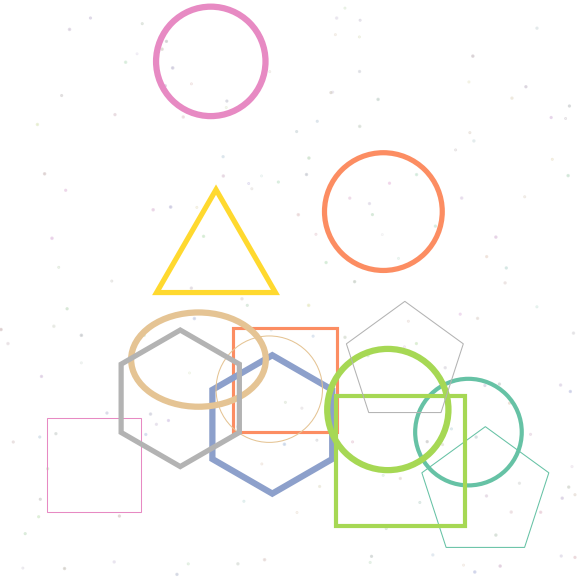[{"shape": "pentagon", "thickness": 0.5, "radius": 0.58, "center": [0.84, 0.145]}, {"shape": "circle", "thickness": 2, "radius": 0.46, "center": [0.811, 0.251]}, {"shape": "square", "thickness": 1.5, "radius": 0.45, "center": [0.494, 0.341]}, {"shape": "circle", "thickness": 2.5, "radius": 0.51, "center": [0.664, 0.633]}, {"shape": "hexagon", "thickness": 3, "radius": 0.6, "center": [0.472, 0.264]}, {"shape": "square", "thickness": 0.5, "radius": 0.4, "center": [0.163, 0.194]}, {"shape": "circle", "thickness": 3, "radius": 0.47, "center": [0.365, 0.893]}, {"shape": "circle", "thickness": 3, "radius": 0.52, "center": [0.672, 0.29]}, {"shape": "square", "thickness": 2, "radius": 0.56, "center": [0.694, 0.201]}, {"shape": "triangle", "thickness": 2.5, "radius": 0.59, "center": [0.374, 0.552]}, {"shape": "circle", "thickness": 0.5, "radius": 0.46, "center": [0.466, 0.325]}, {"shape": "oval", "thickness": 3, "radius": 0.58, "center": [0.344, 0.376]}, {"shape": "hexagon", "thickness": 2.5, "radius": 0.59, "center": [0.312, 0.309]}, {"shape": "pentagon", "thickness": 0.5, "radius": 0.53, "center": [0.701, 0.371]}]